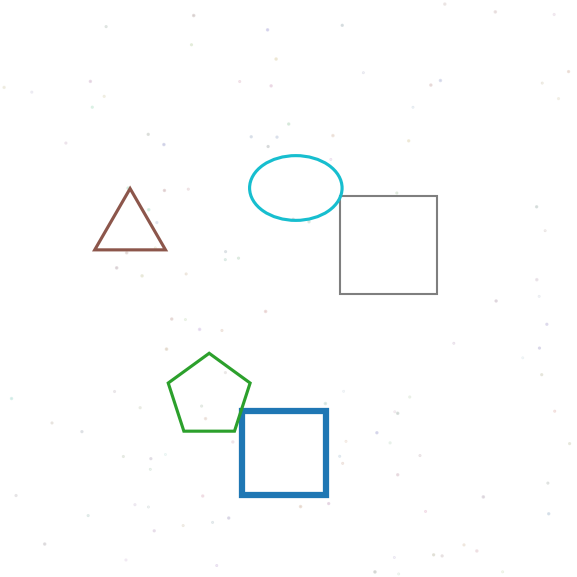[{"shape": "square", "thickness": 3, "radius": 0.36, "center": [0.492, 0.215]}, {"shape": "pentagon", "thickness": 1.5, "radius": 0.37, "center": [0.362, 0.313]}, {"shape": "triangle", "thickness": 1.5, "radius": 0.35, "center": [0.225, 0.602]}, {"shape": "square", "thickness": 1, "radius": 0.42, "center": [0.673, 0.575]}, {"shape": "oval", "thickness": 1.5, "radius": 0.4, "center": [0.512, 0.674]}]